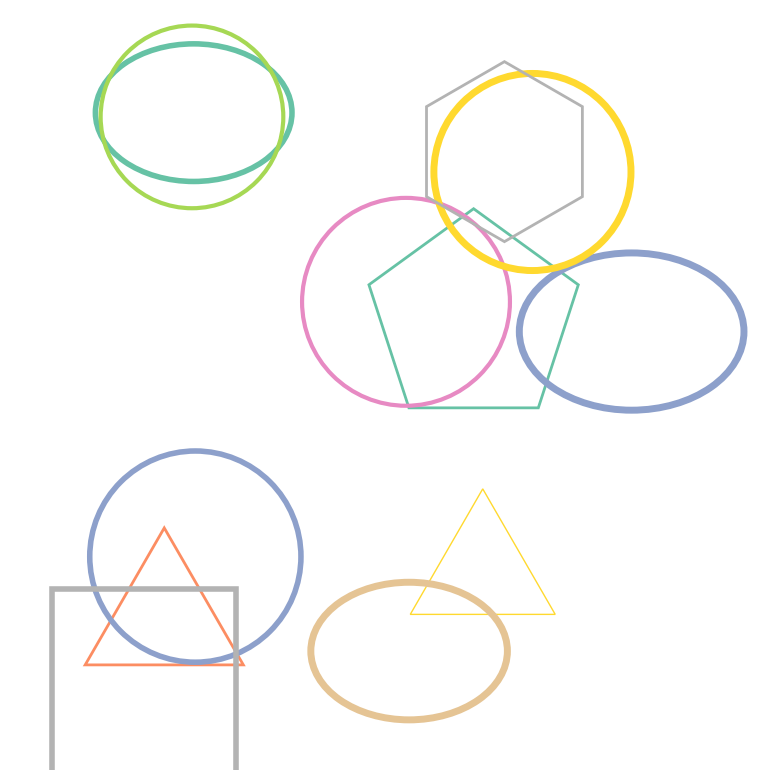[{"shape": "oval", "thickness": 2, "radius": 0.64, "center": [0.252, 0.854]}, {"shape": "pentagon", "thickness": 1, "radius": 0.71, "center": [0.615, 0.586]}, {"shape": "triangle", "thickness": 1, "radius": 0.59, "center": [0.213, 0.196]}, {"shape": "circle", "thickness": 2, "radius": 0.69, "center": [0.254, 0.277]}, {"shape": "oval", "thickness": 2.5, "radius": 0.73, "center": [0.82, 0.569]}, {"shape": "circle", "thickness": 1.5, "radius": 0.67, "center": [0.527, 0.608]}, {"shape": "circle", "thickness": 1.5, "radius": 0.59, "center": [0.249, 0.848]}, {"shape": "circle", "thickness": 2.5, "radius": 0.64, "center": [0.691, 0.777]}, {"shape": "triangle", "thickness": 0.5, "radius": 0.54, "center": [0.627, 0.256]}, {"shape": "oval", "thickness": 2.5, "radius": 0.64, "center": [0.531, 0.154]}, {"shape": "square", "thickness": 2, "radius": 0.6, "center": [0.187, 0.115]}, {"shape": "hexagon", "thickness": 1, "radius": 0.58, "center": [0.655, 0.803]}]